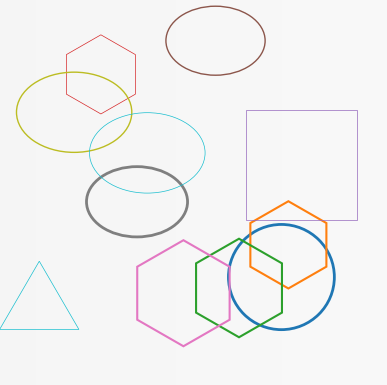[{"shape": "circle", "thickness": 2, "radius": 0.68, "center": [0.726, 0.28]}, {"shape": "hexagon", "thickness": 1.5, "radius": 0.57, "center": [0.744, 0.364]}, {"shape": "hexagon", "thickness": 1.5, "radius": 0.64, "center": [0.617, 0.252]}, {"shape": "hexagon", "thickness": 0.5, "radius": 0.51, "center": [0.26, 0.807]}, {"shape": "square", "thickness": 0.5, "radius": 0.72, "center": [0.777, 0.571]}, {"shape": "oval", "thickness": 1, "radius": 0.64, "center": [0.556, 0.894]}, {"shape": "hexagon", "thickness": 1.5, "radius": 0.69, "center": [0.473, 0.238]}, {"shape": "oval", "thickness": 2, "radius": 0.65, "center": [0.354, 0.476]}, {"shape": "oval", "thickness": 1, "radius": 0.74, "center": [0.191, 0.708]}, {"shape": "oval", "thickness": 0.5, "radius": 0.75, "center": [0.38, 0.603]}, {"shape": "triangle", "thickness": 0.5, "radius": 0.59, "center": [0.101, 0.203]}]